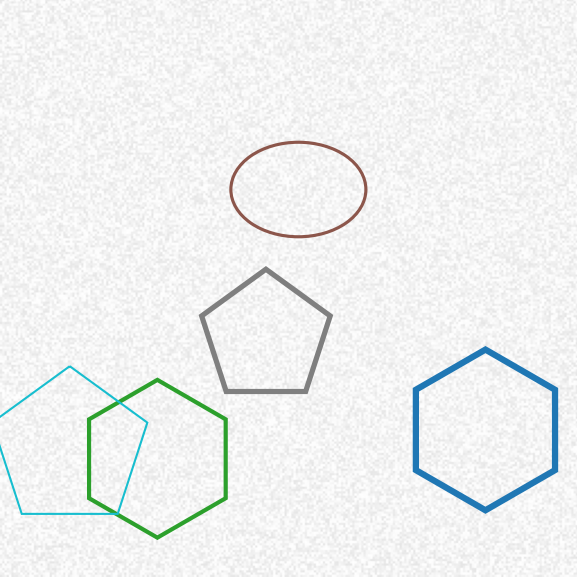[{"shape": "hexagon", "thickness": 3, "radius": 0.7, "center": [0.841, 0.255]}, {"shape": "hexagon", "thickness": 2, "radius": 0.68, "center": [0.273, 0.205]}, {"shape": "oval", "thickness": 1.5, "radius": 0.58, "center": [0.517, 0.671]}, {"shape": "pentagon", "thickness": 2.5, "radius": 0.59, "center": [0.46, 0.416]}, {"shape": "pentagon", "thickness": 1, "radius": 0.71, "center": [0.121, 0.224]}]